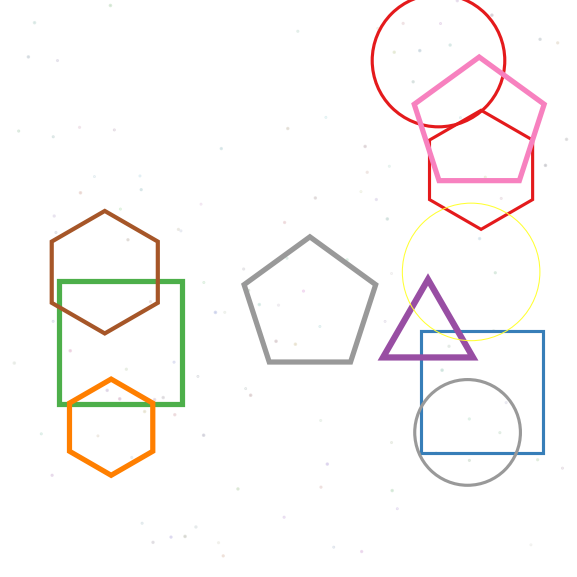[{"shape": "hexagon", "thickness": 1.5, "radius": 0.52, "center": [0.833, 0.705]}, {"shape": "circle", "thickness": 1.5, "radius": 0.57, "center": [0.759, 0.894]}, {"shape": "square", "thickness": 1.5, "radius": 0.53, "center": [0.835, 0.321]}, {"shape": "square", "thickness": 2.5, "radius": 0.53, "center": [0.209, 0.406]}, {"shape": "triangle", "thickness": 3, "radius": 0.45, "center": [0.741, 0.425]}, {"shape": "hexagon", "thickness": 2.5, "radius": 0.42, "center": [0.192, 0.259]}, {"shape": "circle", "thickness": 0.5, "radius": 0.6, "center": [0.816, 0.528]}, {"shape": "hexagon", "thickness": 2, "radius": 0.53, "center": [0.181, 0.528]}, {"shape": "pentagon", "thickness": 2.5, "radius": 0.59, "center": [0.83, 0.782]}, {"shape": "pentagon", "thickness": 2.5, "radius": 0.6, "center": [0.537, 0.469]}, {"shape": "circle", "thickness": 1.5, "radius": 0.46, "center": [0.81, 0.25]}]